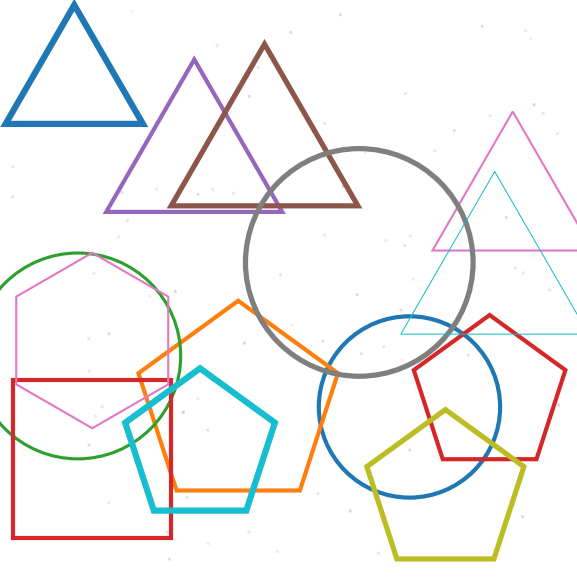[{"shape": "circle", "thickness": 2, "radius": 0.78, "center": [0.709, 0.294]}, {"shape": "triangle", "thickness": 3, "radius": 0.69, "center": [0.129, 0.853]}, {"shape": "pentagon", "thickness": 2, "radius": 0.91, "center": [0.412, 0.297]}, {"shape": "circle", "thickness": 1.5, "radius": 0.89, "center": [0.135, 0.383]}, {"shape": "square", "thickness": 2, "radius": 0.69, "center": [0.159, 0.204]}, {"shape": "pentagon", "thickness": 2, "radius": 0.69, "center": [0.848, 0.316]}, {"shape": "triangle", "thickness": 2, "radius": 0.88, "center": [0.336, 0.72]}, {"shape": "triangle", "thickness": 2.5, "radius": 0.93, "center": [0.458, 0.736]}, {"shape": "triangle", "thickness": 1, "radius": 0.8, "center": [0.888, 0.646]}, {"shape": "hexagon", "thickness": 1, "radius": 0.76, "center": [0.16, 0.41]}, {"shape": "circle", "thickness": 2.5, "radius": 0.99, "center": [0.622, 0.545]}, {"shape": "pentagon", "thickness": 2.5, "radius": 0.71, "center": [0.771, 0.147]}, {"shape": "triangle", "thickness": 0.5, "radius": 0.94, "center": [0.857, 0.514]}, {"shape": "pentagon", "thickness": 3, "radius": 0.68, "center": [0.346, 0.225]}]